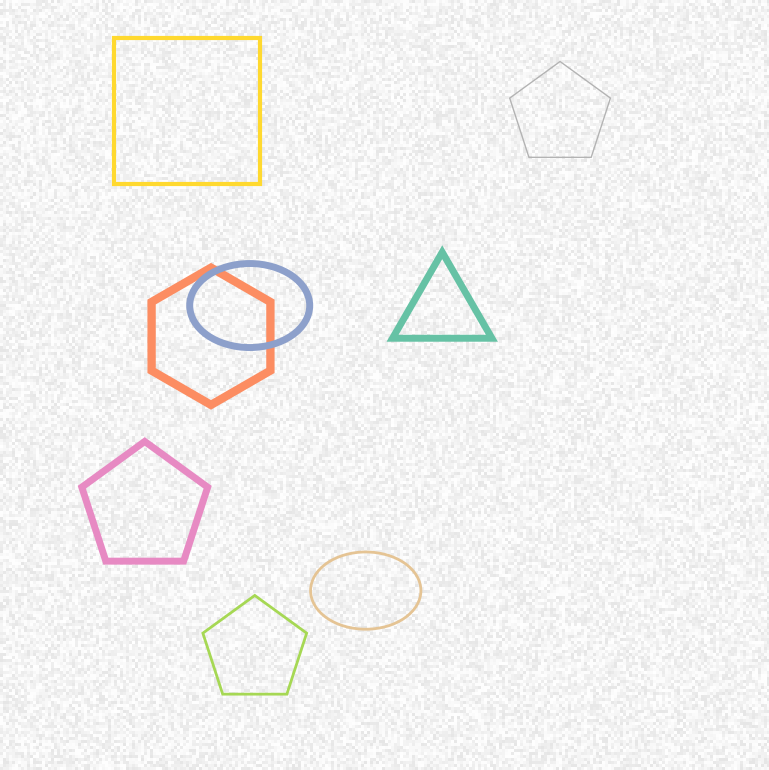[{"shape": "triangle", "thickness": 2.5, "radius": 0.37, "center": [0.574, 0.598]}, {"shape": "hexagon", "thickness": 3, "radius": 0.45, "center": [0.274, 0.563]}, {"shape": "oval", "thickness": 2.5, "radius": 0.39, "center": [0.324, 0.603]}, {"shape": "pentagon", "thickness": 2.5, "radius": 0.43, "center": [0.188, 0.341]}, {"shape": "pentagon", "thickness": 1, "radius": 0.35, "center": [0.331, 0.156]}, {"shape": "square", "thickness": 1.5, "radius": 0.47, "center": [0.243, 0.856]}, {"shape": "oval", "thickness": 1, "radius": 0.36, "center": [0.475, 0.233]}, {"shape": "pentagon", "thickness": 0.5, "radius": 0.34, "center": [0.727, 0.851]}]